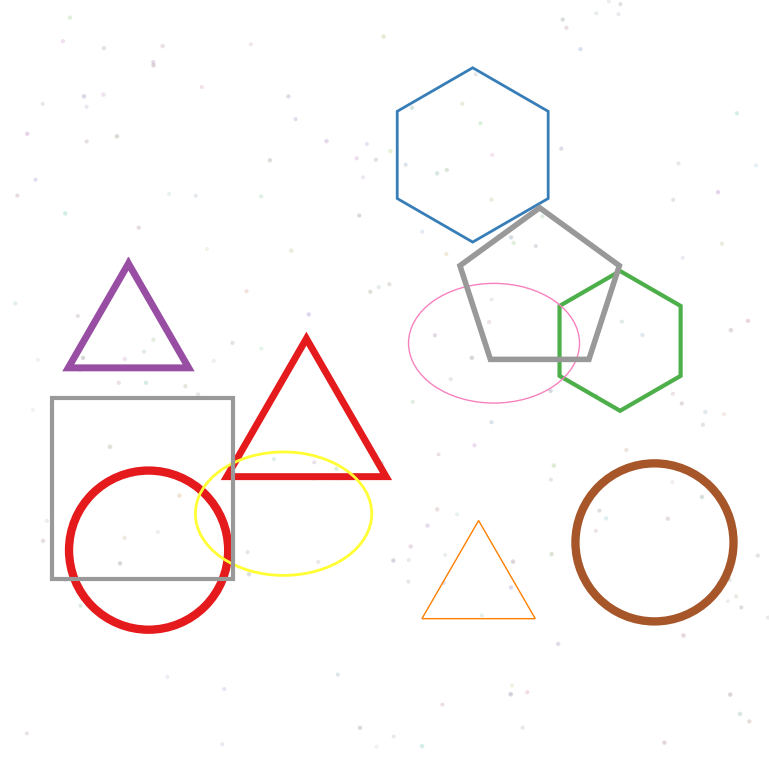[{"shape": "triangle", "thickness": 2.5, "radius": 0.6, "center": [0.398, 0.441]}, {"shape": "circle", "thickness": 3, "radius": 0.52, "center": [0.193, 0.286]}, {"shape": "hexagon", "thickness": 1, "radius": 0.57, "center": [0.614, 0.799]}, {"shape": "hexagon", "thickness": 1.5, "radius": 0.45, "center": [0.805, 0.557]}, {"shape": "triangle", "thickness": 2.5, "radius": 0.45, "center": [0.167, 0.567]}, {"shape": "triangle", "thickness": 0.5, "radius": 0.42, "center": [0.622, 0.239]}, {"shape": "oval", "thickness": 1, "radius": 0.57, "center": [0.368, 0.333]}, {"shape": "circle", "thickness": 3, "radius": 0.51, "center": [0.85, 0.296]}, {"shape": "oval", "thickness": 0.5, "radius": 0.56, "center": [0.642, 0.554]}, {"shape": "pentagon", "thickness": 2, "radius": 0.54, "center": [0.701, 0.621]}, {"shape": "square", "thickness": 1.5, "radius": 0.59, "center": [0.186, 0.365]}]